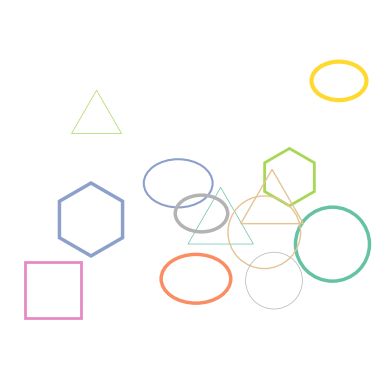[{"shape": "triangle", "thickness": 0.5, "radius": 0.49, "center": [0.573, 0.415]}, {"shape": "circle", "thickness": 2.5, "radius": 0.48, "center": [0.864, 0.366]}, {"shape": "oval", "thickness": 2.5, "radius": 0.45, "center": [0.509, 0.276]}, {"shape": "oval", "thickness": 1.5, "radius": 0.45, "center": [0.463, 0.524]}, {"shape": "hexagon", "thickness": 2.5, "radius": 0.47, "center": [0.236, 0.43]}, {"shape": "square", "thickness": 2, "radius": 0.36, "center": [0.137, 0.246]}, {"shape": "hexagon", "thickness": 2, "radius": 0.37, "center": [0.752, 0.54]}, {"shape": "triangle", "thickness": 0.5, "radius": 0.38, "center": [0.251, 0.691]}, {"shape": "oval", "thickness": 3, "radius": 0.36, "center": [0.88, 0.79]}, {"shape": "circle", "thickness": 1, "radius": 0.47, "center": [0.686, 0.397]}, {"shape": "triangle", "thickness": 1, "radius": 0.47, "center": [0.707, 0.466]}, {"shape": "circle", "thickness": 0.5, "radius": 0.37, "center": [0.712, 0.271]}, {"shape": "oval", "thickness": 2.5, "radius": 0.34, "center": [0.523, 0.445]}]